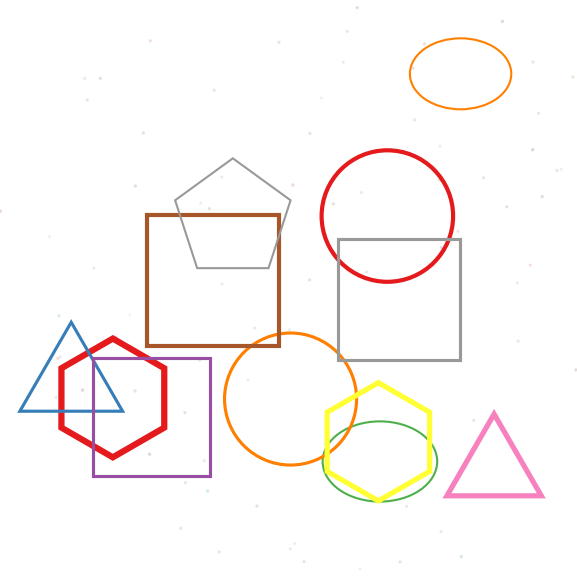[{"shape": "circle", "thickness": 2, "radius": 0.57, "center": [0.671, 0.625]}, {"shape": "hexagon", "thickness": 3, "radius": 0.51, "center": [0.195, 0.31]}, {"shape": "triangle", "thickness": 1.5, "radius": 0.51, "center": [0.123, 0.338]}, {"shape": "oval", "thickness": 1, "radius": 0.5, "center": [0.658, 0.2]}, {"shape": "square", "thickness": 1.5, "radius": 0.51, "center": [0.262, 0.278]}, {"shape": "oval", "thickness": 1, "radius": 0.44, "center": [0.798, 0.871]}, {"shape": "circle", "thickness": 1.5, "radius": 0.57, "center": [0.503, 0.308]}, {"shape": "hexagon", "thickness": 2.5, "radius": 0.51, "center": [0.655, 0.234]}, {"shape": "square", "thickness": 2, "radius": 0.57, "center": [0.369, 0.514]}, {"shape": "triangle", "thickness": 2.5, "radius": 0.47, "center": [0.856, 0.188]}, {"shape": "pentagon", "thickness": 1, "radius": 0.53, "center": [0.403, 0.62]}, {"shape": "square", "thickness": 1.5, "radius": 0.53, "center": [0.691, 0.48]}]